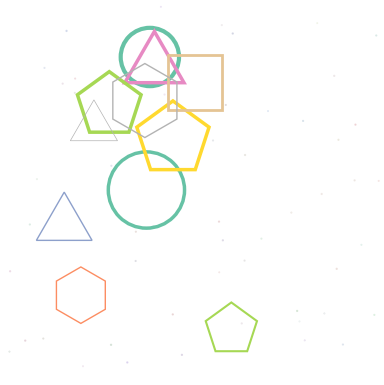[{"shape": "circle", "thickness": 2.5, "radius": 0.5, "center": [0.38, 0.506]}, {"shape": "circle", "thickness": 3, "radius": 0.38, "center": [0.389, 0.852]}, {"shape": "hexagon", "thickness": 1, "radius": 0.37, "center": [0.21, 0.233]}, {"shape": "triangle", "thickness": 1, "radius": 0.42, "center": [0.167, 0.417]}, {"shape": "triangle", "thickness": 2.5, "radius": 0.44, "center": [0.401, 0.83]}, {"shape": "pentagon", "thickness": 1.5, "radius": 0.35, "center": [0.601, 0.144]}, {"shape": "pentagon", "thickness": 2.5, "radius": 0.43, "center": [0.284, 0.727]}, {"shape": "pentagon", "thickness": 2.5, "radius": 0.49, "center": [0.449, 0.639]}, {"shape": "square", "thickness": 2, "radius": 0.35, "center": [0.507, 0.786]}, {"shape": "hexagon", "thickness": 1, "radius": 0.48, "center": [0.376, 0.739]}, {"shape": "triangle", "thickness": 0.5, "radius": 0.35, "center": [0.244, 0.67]}]